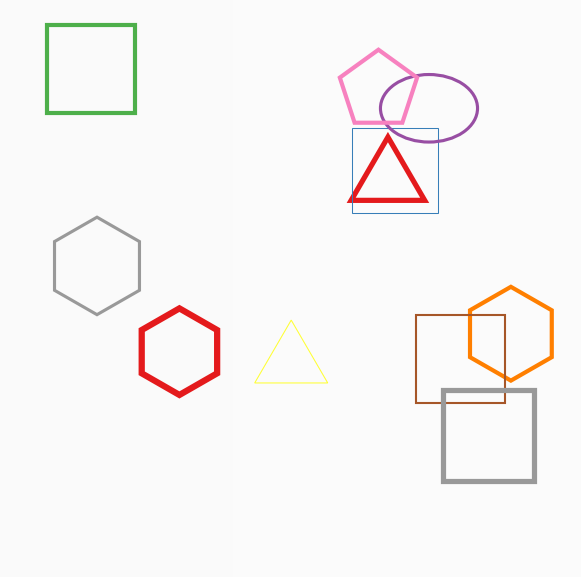[{"shape": "triangle", "thickness": 2.5, "radius": 0.37, "center": [0.667, 0.689]}, {"shape": "hexagon", "thickness": 3, "radius": 0.37, "center": [0.309, 0.39]}, {"shape": "square", "thickness": 0.5, "radius": 0.37, "center": [0.679, 0.704]}, {"shape": "square", "thickness": 2, "radius": 0.38, "center": [0.156, 0.879]}, {"shape": "oval", "thickness": 1.5, "radius": 0.42, "center": [0.738, 0.812]}, {"shape": "hexagon", "thickness": 2, "radius": 0.41, "center": [0.879, 0.421]}, {"shape": "triangle", "thickness": 0.5, "radius": 0.36, "center": [0.501, 0.372]}, {"shape": "square", "thickness": 1, "radius": 0.38, "center": [0.793, 0.377]}, {"shape": "pentagon", "thickness": 2, "radius": 0.35, "center": [0.651, 0.843]}, {"shape": "square", "thickness": 2.5, "radius": 0.39, "center": [0.841, 0.245]}, {"shape": "hexagon", "thickness": 1.5, "radius": 0.42, "center": [0.167, 0.539]}]